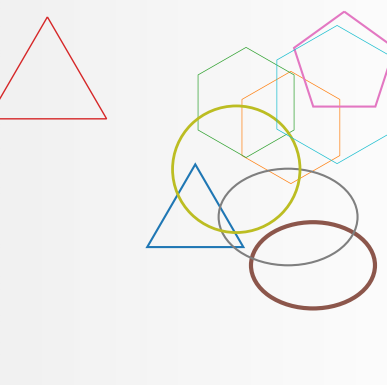[{"shape": "triangle", "thickness": 1.5, "radius": 0.72, "center": [0.504, 0.43]}, {"shape": "hexagon", "thickness": 0.5, "radius": 0.73, "center": [0.751, 0.669]}, {"shape": "hexagon", "thickness": 0.5, "radius": 0.72, "center": [0.635, 0.734]}, {"shape": "triangle", "thickness": 1, "radius": 0.88, "center": [0.122, 0.78]}, {"shape": "oval", "thickness": 3, "radius": 0.8, "center": [0.808, 0.311]}, {"shape": "pentagon", "thickness": 1.5, "radius": 0.68, "center": [0.888, 0.833]}, {"shape": "oval", "thickness": 1.5, "radius": 0.9, "center": [0.743, 0.436]}, {"shape": "circle", "thickness": 2, "radius": 0.82, "center": [0.61, 0.56]}, {"shape": "hexagon", "thickness": 0.5, "radius": 0.9, "center": [0.87, 0.754]}]